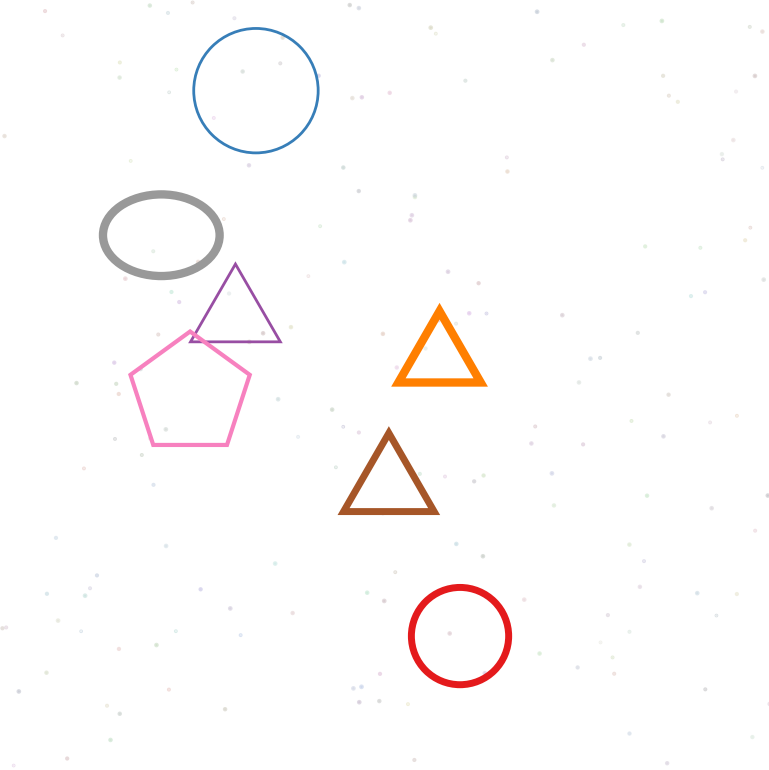[{"shape": "circle", "thickness": 2.5, "radius": 0.32, "center": [0.597, 0.174]}, {"shape": "circle", "thickness": 1, "radius": 0.4, "center": [0.332, 0.882]}, {"shape": "triangle", "thickness": 1, "radius": 0.34, "center": [0.306, 0.59]}, {"shape": "triangle", "thickness": 3, "radius": 0.31, "center": [0.571, 0.534]}, {"shape": "triangle", "thickness": 2.5, "radius": 0.34, "center": [0.505, 0.37]}, {"shape": "pentagon", "thickness": 1.5, "radius": 0.41, "center": [0.247, 0.488]}, {"shape": "oval", "thickness": 3, "radius": 0.38, "center": [0.209, 0.695]}]